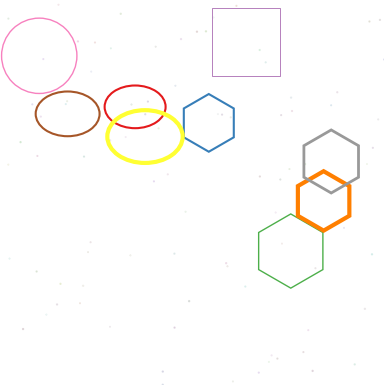[{"shape": "oval", "thickness": 1.5, "radius": 0.4, "center": [0.351, 0.722]}, {"shape": "hexagon", "thickness": 1.5, "radius": 0.37, "center": [0.542, 0.681]}, {"shape": "hexagon", "thickness": 1, "radius": 0.48, "center": [0.755, 0.348]}, {"shape": "square", "thickness": 0.5, "radius": 0.44, "center": [0.638, 0.891]}, {"shape": "hexagon", "thickness": 3, "radius": 0.39, "center": [0.841, 0.478]}, {"shape": "oval", "thickness": 3, "radius": 0.49, "center": [0.377, 0.645]}, {"shape": "oval", "thickness": 1.5, "radius": 0.41, "center": [0.176, 0.704]}, {"shape": "circle", "thickness": 1, "radius": 0.49, "center": [0.102, 0.855]}, {"shape": "hexagon", "thickness": 2, "radius": 0.41, "center": [0.86, 0.581]}]